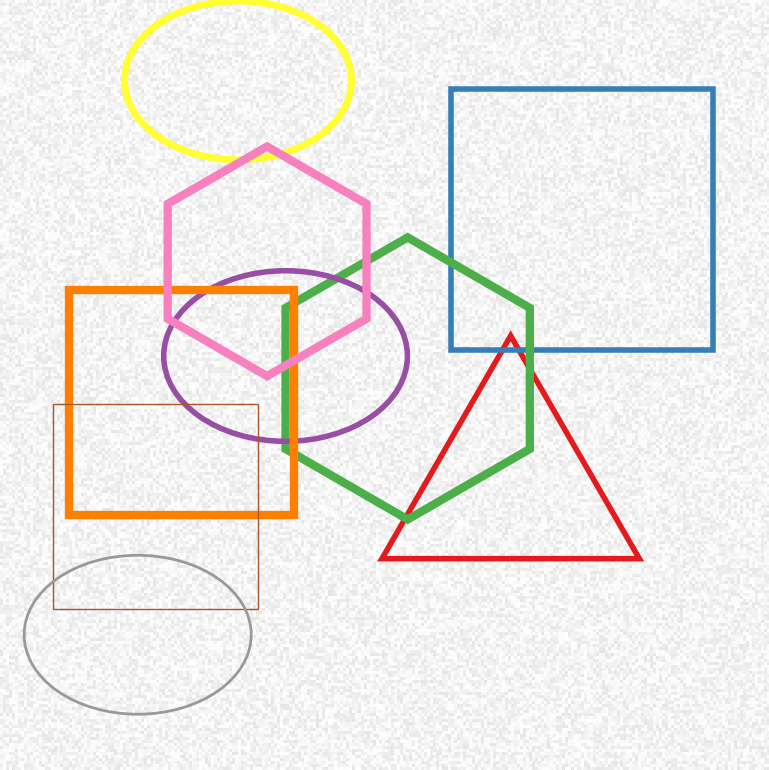[{"shape": "triangle", "thickness": 2, "radius": 0.96, "center": [0.663, 0.371]}, {"shape": "square", "thickness": 2, "radius": 0.85, "center": [0.756, 0.715]}, {"shape": "hexagon", "thickness": 3, "radius": 0.92, "center": [0.529, 0.509]}, {"shape": "oval", "thickness": 2, "radius": 0.79, "center": [0.371, 0.538]}, {"shape": "square", "thickness": 3, "radius": 0.73, "center": [0.235, 0.477]}, {"shape": "oval", "thickness": 2.5, "radius": 0.74, "center": [0.309, 0.896]}, {"shape": "square", "thickness": 0.5, "radius": 0.67, "center": [0.202, 0.342]}, {"shape": "hexagon", "thickness": 3, "radius": 0.75, "center": [0.347, 0.661]}, {"shape": "oval", "thickness": 1, "radius": 0.74, "center": [0.179, 0.176]}]